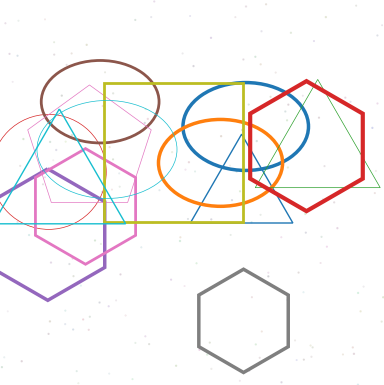[{"shape": "oval", "thickness": 2.5, "radius": 0.82, "center": [0.638, 0.671]}, {"shape": "triangle", "thickness": 1, "radius": 0.77, "center": [0.628, 0.498]}, {"shape": "oval", "thickness": 2.5, "radius": 0.81, "center": [0.573, 0.577]}, {"shape": "triangle", "thickness": 0.5, "radius": 0.94, "center": [0.825, 0.606]}, {"shape": "hexagon", "thickness": 3, "radius": 0.84, "center": [0.796, 0.62]}, {"shape": "circle", "thickness": 0.5, "radius": 0.75, "center": [0.127, 0.554]}, {"shape": "hexagon", "thickness": 2.5, "radius": 0.85, "center": [0.124, 0.391]}, {"shape": "oval", "thickness": 2, "radius": 0.76, "center": [0.26, 0.736]}, {"shape": "pentagon", "thickness": 0.5, "radius": 0.84, "center": [0.232, 0.611]}, {"shape": "hexagon", "thickness": 2, "radius": 0.75, "center": [0.222, 0.464]}, {"shape": "hexagon", "thickness": 2.5, "radius": 0.67, "center": [0.633, 0.167]}, {"shape": "square", "thickness": 2, "radius": 0.9, "center": [0.451, 0.604]}, {"shape": "triangle", "thickness": 1, "radius": 0.99, "center": [0.154, 0.518]}, {"shape": "oval", "thickness": 0.5, "radius": 0.91, "center": [0.278, 0.612]}]